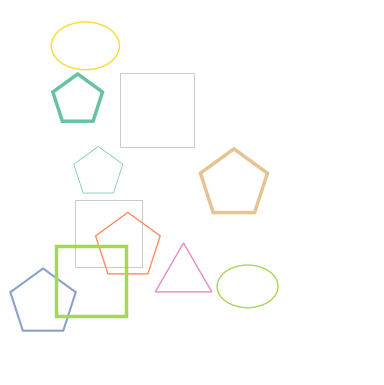[{"shape": "pentagon", "thickness": 2.5, "radius": 0.34, "center": [0.202, 0.74]}, {"shape": "pentagon", "thickness": 0.5, "radius": 0.33, "center": [0.255, 0.553]}, {"shape": "pentagon", "thickness": 1, "radius": 0.44, "center": [0.332, 0.36]}, {"shape": "pentagon", "thickness": 1.5, "radius": 0.45, "center": [0.112, 0.213]}, {"shape": "triangle", "thickness": 1, "radius": 0.42, "center": [0.477, 0.284]}, {"shape": "square", "thickness": 2.5, "radius": 0.45, "center": [0.236, 0.27]}, {"shape": "oval", "thickness": 1, "radius": 0.4, "center": [0.643, 0.256]}, {"shape": "oval", "thickness": 1, "radius": 0.44, "center": [0.222, 0.881]}, {"shape": "pentagon", "thickness": 2.5, "radius": 0.46, "center": [0.608, 0.522]}, {"shape": "square", "thickness": 0.5, "radius": 0.44, "center": [0.283, 0.393]}, {"shape": "square", "thickness": 0.5, "radius": 0.48, "center": [0.408, 0.714]}]